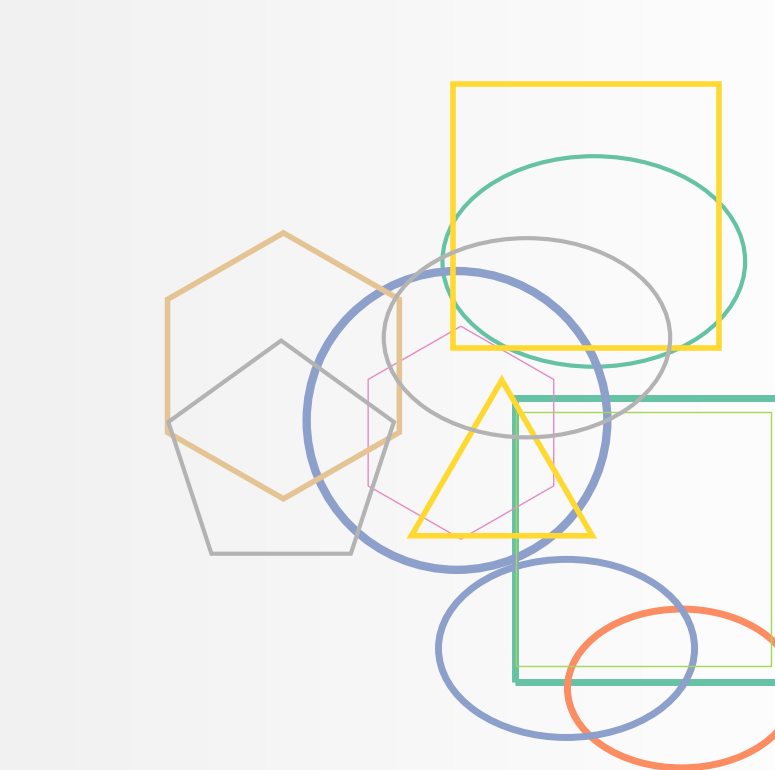[{"shape": "oval", "thickness": 1.5, "radius": 0.98, "center": [0.766, 0.66]}, {"shape": "square", "thickness": 2.5, "radius": 0.92, "center": [0.848, 0.299]}, {"shape": "oval", "thickness": 2.5, "radius": 0.74, "center": [0.88, 0.106]}, {"shape": "circle", "thickness": 3, "radius": 0.97, "center": [0.59, 0.454]}, {"shape": "oval", "thickness": 2.5, "radius": 0.83, "center": [0.731, 0.158]}, {"shape": "hexagon", "thickness": 0.5, "radius": 0.69, "center": [0.595, 0.438]}, {"shape": "square", "thickness": 0.5, "radius": 0.82, "center": [0.831, 0.3]}, {"shape": "square", "thickness": 2, "radius": 0.86, "center": [0.756, 0.719]}, {"shape": "triangle", "thickness": 2, "radius": 0.67, "center": [0.648, 0.372]}, {"shape": "hexagon", "thickness": 2, "radius": 0.86, "center": [0.366, 0.525]}, {"shape": "oval", "thickness": 1.5, "radius": 0.92, "center": [0.68, 0.561]}, {"shape": "pentagon", "thickness": 1.5, "radius": 0.77, "center": [0.363, 0.405]}]